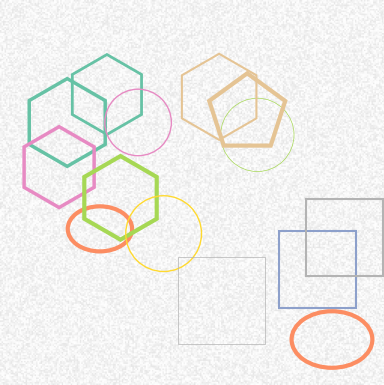[{"shape": "hexagon", "thickness": 2, "radius": 0.52, "center": [0.278, 0.755]}, {"shape": "hexagon", "thickness": 2.5, "radius": 0.57, "center": [0.175, 0.682]}, {"shape": "oval", "thickness": 3, "radius": 0.42, "center": [0.26, 0.406]}, {"shape": "oval", "thickness": 3, "radius": 0.52, "center": [0.862, 0.118]}, {"shape": "square", "thickness": 1.5, "radius": 0.5, "center": [0.824, 0.3]}, {"shape": "circle", "thickness": 1, "radius": 0.43, "center": [0.359, 0.682]}, {"shape": "hexagon", "thickness": 2.5, "radius": 0.53, "center": [0.154, 0.566]}, {"shape": "circle", "thickness": 0.5, "radius": 0.48, "center": [0.668, 0.65]}, {"shape": "hexagon", "thickness": 3, "radius": 0.54, "center": [0.313, 0.486]}, {"shape": "circle", "thickness": 1, "radius": 0.49, "center": [0.425, 0.393]}, {"shape": "pentagon", "thickness": 3, "radius": 0.52, "center": [0.642, 0.706]}, {"shape": "hexagon", "thickness": 1.5, "radius": 0.56, "center": [0.569, 0.749]}, {"shape": "square", "thickness": 1.5, "radius": 0.5, "center": [0.895, 0.382]}, {"shape": "square", "thickness": 0.5, "radius": 0.56, "center": [0.575, 0.22]}]